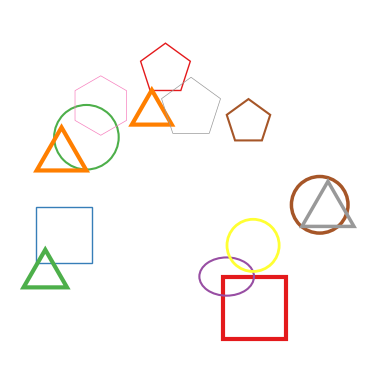[{"shape": "pentagon", "thickness": 1, "radius": 0.34, "center": [0.43, 0.82]}, {"shape": "square", "thickness": 3, "radius": 0.41, "center": [0.661, 0.2]}, {"shape": "square", "thickness": 1, "radius": 0.36, "center": [0.166, 0.39]}, {"shape": "circle", "thickness": 1.5, "radius": 0.42, "center": [0.224, 0.644]}, {"shape": "triangle", "thickness": 3, "radius": 0.33, "center": [0.118, 0.286]}, {"shape": "oval", "thickness": 1.5, "radius": 0.35, "center": [0.589, 0.282]}, {"shape": "triangle", "thickness": 3, "radius": 0.37, "center": [0.16, 0.595]}, {"shape": "triangle", "thickness": 3, "radius": 0.3, "center": [0.394, 0.706]}, {"shape": "circle", "thickness": 2, "radius": 0.34, "center": [0.657, 0.363]}, {"shape": "circle", "thickness": 2.5, "radius": 0.37, "center": [0.83, 0.468]}, {"shape": "pentagon", "thickness": 1.5, "radius": 0.3, "center": [0.645, 0.683]}, {"shape": "hexagon", "thickness": 0.5, "radius": 0.39, "center": [0.262, 0.726]}, {"shape": "pentagon", "thickness": 0.5, "radius": 0.4, "center": [0.496, 0.719]}, {"shape": "triangle", "thickness": 2.5, "radius": 0.39, "center": [0.852, 0.451]}]